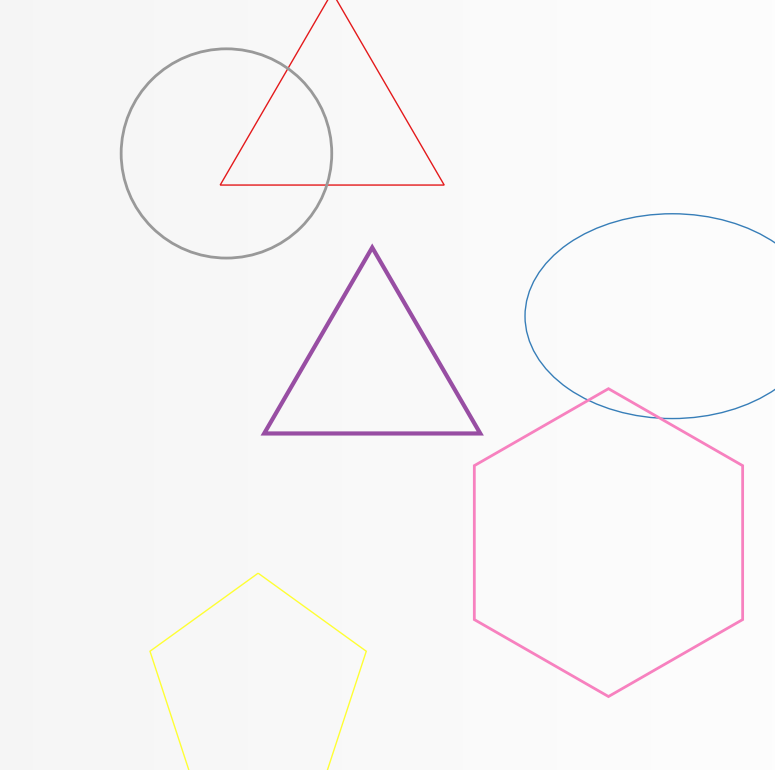[{"shape": "triangle", "thickness": 0.5, "radius": 0.83, "center": [0.429, 0.843]}, {"shape": "oval", "thickness": 0.5, "radius": 0.95, "center": [0.867, 0.589]}, {"shape": "triangle", "thickness": 1.5, "radius": 0.8, "center": [0.48, 0.518]}, {"shape": "pentagon", "thickness": 0.5, "radius": 0.73, "center": [0.333, 0.109]}, {"shape": "hexagon", "thickness": 1, "radius": 1.0, "center": [0.785, 0.295]}, {"shape": "circle", "thickness": 1, "radius": 0.68, "center": [0.292, 0.801]}]